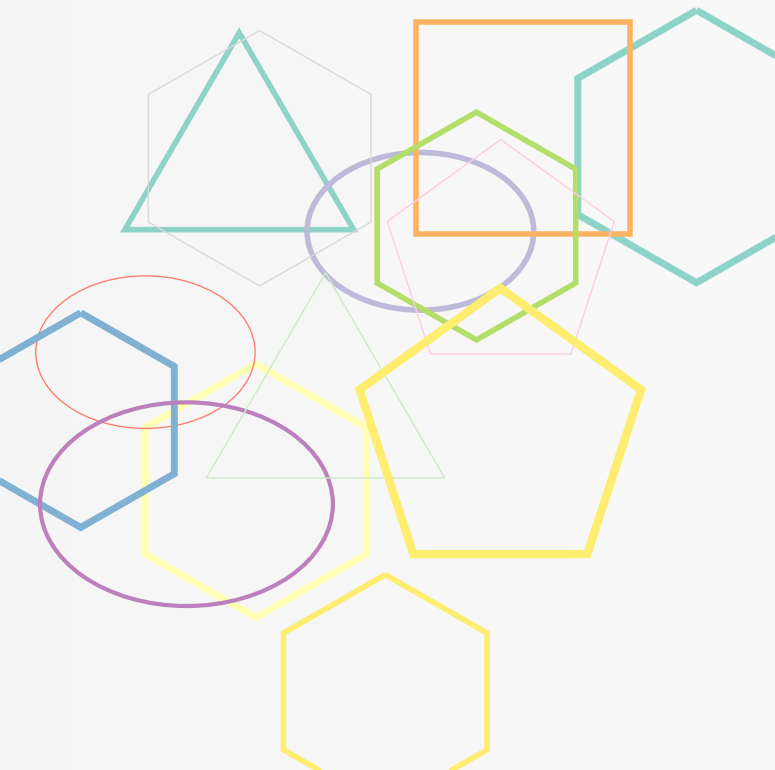[{"shape": "triangle", "thickness": 2, "radius": 0.85, "center": [0.309, 0.787]}, {"shape": "hexagon", "thickness": 2.5, "radius": 0.88, "center": [0.899, 0.81]}, {"shape": "hexagon", "thickness": 2.5, "radius": 0.82, "center": [0.33, 0.363]}, {"shape": "oval", "thickness": 2, "radius": 0.73, "center": [0.542, 0.7]}, {"shape": "oval", "thickness": 0.5, "radius": 0.71, "center": [0.188, 0.543]}, {"shape": "hexagon", "thickness": 2.5, "radius": 0.7, "center": [0.104, 0.454]}, {"shape": "square", "thickness": 2, "radius": 0.69, "center": [0.674, 0.834]}, {"shape": "hexagon", "thickness": 2, "radius": 0.74, "center": [0.615, 0.706]}, {"shape": "pentagon", "thickness": 0.5, "radius": 0.77, "center": [0.646, 0.665]}, {"shape": "hexagon", "thickness": 0.5, "radius": 0.83, "center": [0.335, 0.794]}, {"shape": "oval", "thickness": 1.5, "radius": 0.94, "center": [0.241, 0.345]}, {"shape": "triangle", "thickness": 0.5, "radius": 0.89, "center": [0.42, 0.468]}, {"shape": "hexagon", "thickness": 2, "radius": 0.76, "center": [0.497, 0.102]}, {"shape": "pentagon", "thickness": 3, "radius": 0.95, "center": [0.646, 0.435]}]